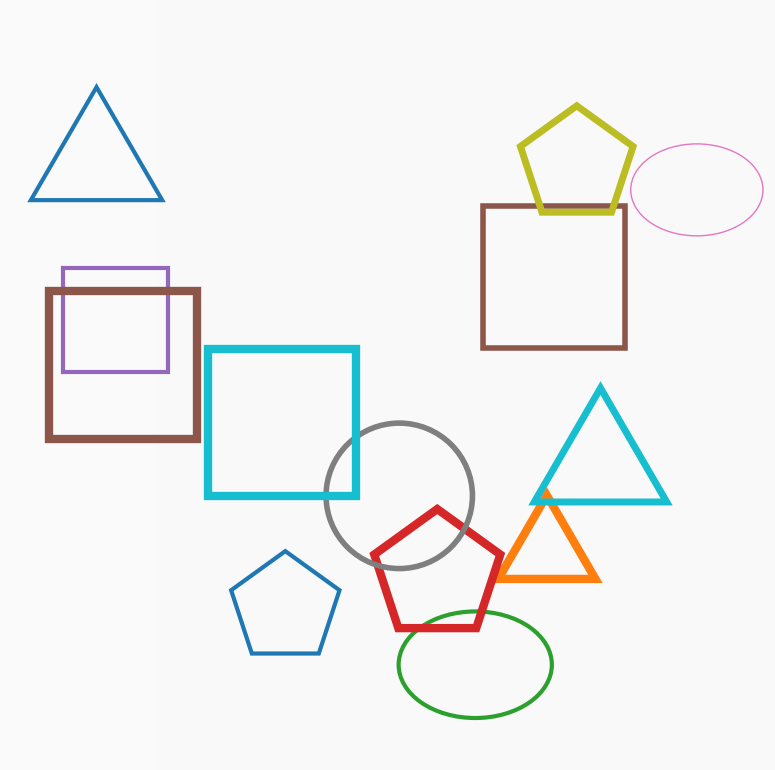[{"shape": "pentagon", "thickness": 1.5, "radius": 0.37, "center": [0.368, 0.211]}, {"shape": "triangle", "thickness": 1.5, "radius": 0.49, "center": [0.125, 0.789]}, {"shape": "triangle", "thickness": 3, "radius": 0.36, "center": [0.706, 0.284]}, {"shape": "oval", "thickness": 1.5, "radius": 0.49, "center": [0.613, 0.137]}, {"shape": "pentagon", "thickness": 3, "radius": 0.43, "center": [0.564, 0.253]}, {"shape": "square", "thickness": 1.5, "radius": 0.34, "center": [0.149, 0.585]}, {"shape": "square", "thickness": 2, "radius": 0.46, "center": [0.715, 0.64]}, {"shape": "square", "thickness": 3, "radius": 0.48, "center": [0.159, 0.526]}, {"shape": "oval", "thickness": 0.5, "radius": 0.43, "center": [0.899, 0.753]}, {"shape": "circle", "thickness": 2, "radius": 0.47, "center": [0.515, 0.356]}, {"shape": "pentagon", "thickness": 2.5, "radius": 0.38, "center": [0.744, 0.786]}, {"shape": "triangle", "thickness": 2.5, "radius": 0.49, "center": [0.775, 0.397]}, {"shape": "square", "thickness": 3, "radius": 0.48, "center": [0.364, 0.451]}]